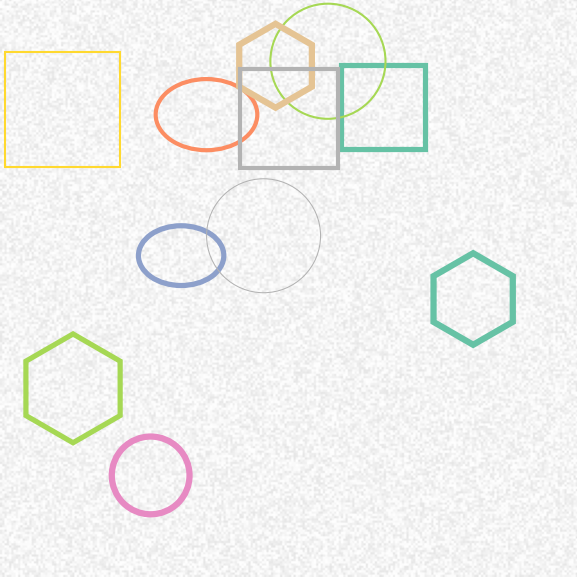[{"shape": "square", "thickness": 2.5, "radius": 0.36, "center": [0.664, 0.813]}, {"shape": "hexagon", "thickness": 3, "radius": 0.4, "center": [0.819, 0.481]}, {"shape": "oval", "thickness": 2, "radius": 0.44, "center": [0.358, 0.801]}, {"shape": "oval", "thickness": 2.5, "radius": 0.37, "center": [0.314, 0.556]}, {"shape": "circle", "thickness": 3, "radius": 0.34, "center": [0.261, 0.176]}, {"shape": "circle", "thickness": 1, "radius": 0.5, "center": [0.568, 0.893]}, {"shape": "hexagon", "thickness": 2.5, "radius": 0.47, "center": [0.126, 0.327]}, {"shape": "square", "thickness": 1, "radius": 0.5, "center": [0.108, 0.81]}, {"shape": "hexagon", "thickness": 3, "radius": 0.36, "center": [0.477, 0.885]}, {"shape": "square", "thickness": 2, "radius": 0.43, "center": [0.5, 0.794]}, {"shape": "circle", "thickness": 0.5, "radius": 0.49, "center": [0.456, 0.591]}]